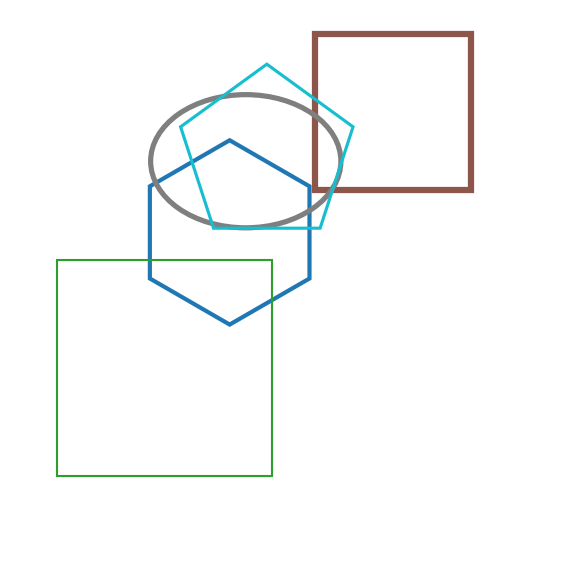[{"shape": "hexagon", "thickness": 2, "radius": 0.8, "center": [0.398, 0.597]}, {"shape": "square", "thickness": 1, "radius": 0.93, "center": [0.285, 0.362]}, {"shape": "square", "thickness": 3, "radius": 0.68, "center": [0.681, 0.805]}, {"shape": "oval", "thickness": 2.5, "radius": 0.82, "center": [0.426, 0.72]}, {"shape": "pentagon", "thickness": 1.5, "radius": 0.78, "center": [0.462, 0.731]}]